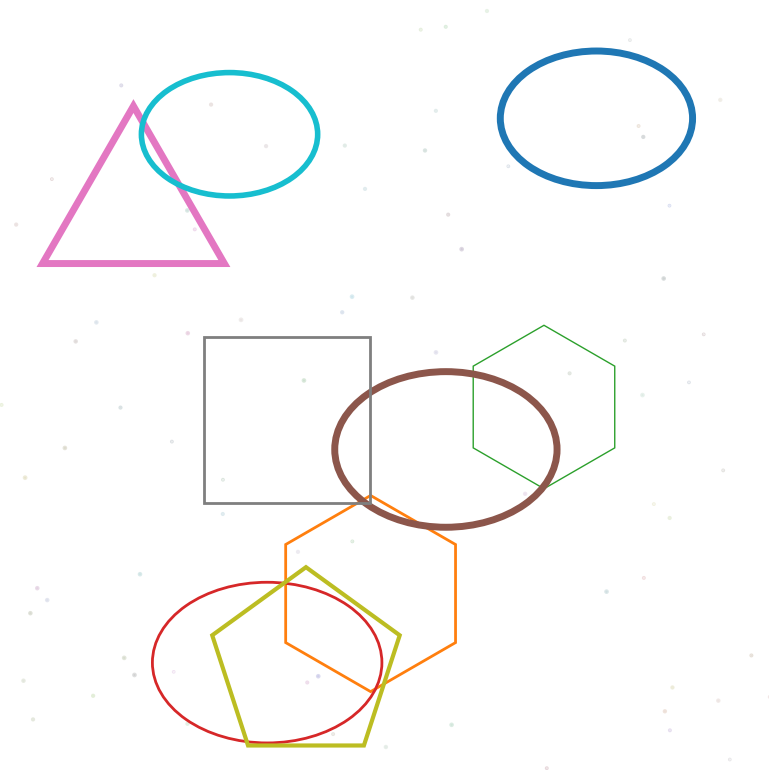[{"shape": "oval", "thickness": 2.5, "radius": 0.62, "center": [0.775, 0.846]}, {"shape": "hexagon", "thickness": 1, "radius": 0.64, "center": [0.481, 0.229]}, {"shape": "hexagon", "thickness": 0.5, "radius": 0.53, "center": [0.706, 0.471]}, {"shape": "oval", "thickness": 1, "radius": 0.75, "center": [0.347, 0.139]}, {"shape": "oval", "thickness": 2.5, "radius": 0.72, "center": [0.579, 0.416]}, {"shape": "triangle", "thickness": 2.5, "radius": 0.68, "center": [0.173, 0.726]}, {"shape": "square", "thickness": 1, "radius": 0.54, "center": [0.373, 0.454]}, {"shape": "pentagon", "thickness": 1.5, "radius": 0.64, "center": [0.397, 0.135]}, {"shape": "oval", "thickness": 2, "radius": 0.57, "center": [0.298, 0.826]}]